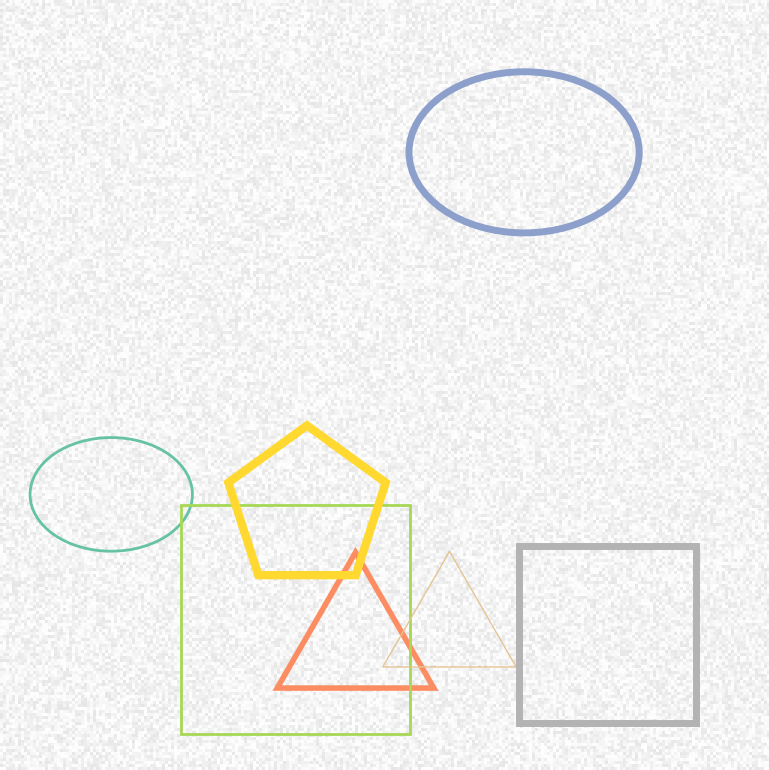[{"shape": "oval", "thickness": 1, "radius": 0.53, "center": [0.144, 0.358]}, {"shape": "triangle", "thickness": 2, "radius": 0.59, "center": [0.462, 0.165]}, {"shape": "oval", "thickness": 2.5, "radius": 0.75, "center": [0.681, 0.802]}, {"shape": "square", "thickness": 1, "radius": 0.74, "center": [0.383, 0.196]}, {"shape": "pentagon", "thickness": 3, "radius": 0.54, "center": [0.399, 0.34]}, {"shape": "triangle", "thickness": 0.5, "radius": 0.5, "center": [0.584, 0.184]}, {"shape": "square", "thickness": 2.5, "radius": 0.57, "center": [0.789, 0.176]}]